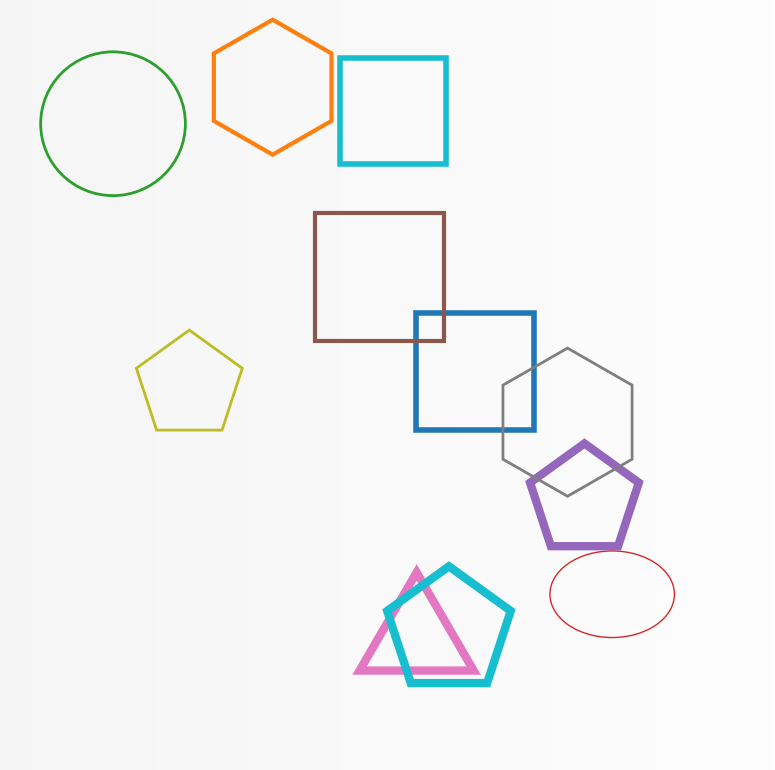[{"shape": "square", "thickness": 2, "radius": 0.38, "center": [0.613, 0.518]}, {"shape": "hexagon", "thickness": 1.5, "radius": 0.44, "center": [0.352, 0.887]}, {"shape": "circle", "thickness": 1, "radius": 0.47, "center": [0.146, 0.839]}, {"shape": "oval", "thickness": 0.5, "radius": 0.4, "center": [0.79, 0.228]}, {"shape": "pentagon", "thickness": 3, "radius": 0.37, "center": [0.754, 0.35]}, {"shape": "square", "thickness": 1.5, "radius": 0.41, "center": [0.49, 0.64]}, {"shape": "triangle", "thickness": 3, "radius": 0.42, "center": [0.538, 0.172]}, {"shape": "hexagon", "thickness": 1, "radius": 0.48, "center": [0.732, 0.452]}, {"shape": "pentagon", "thickness": 1, "radius": 0.36, "center": [0.244, 0.499]}, {"shape": "square", "thickness": 2, "radius": 0.34, "center": [0.507, 0.856]}, {"shape": "pentagon", "thickness": 3, "radius": 0.42, "center": [0.579, 0.181]}]